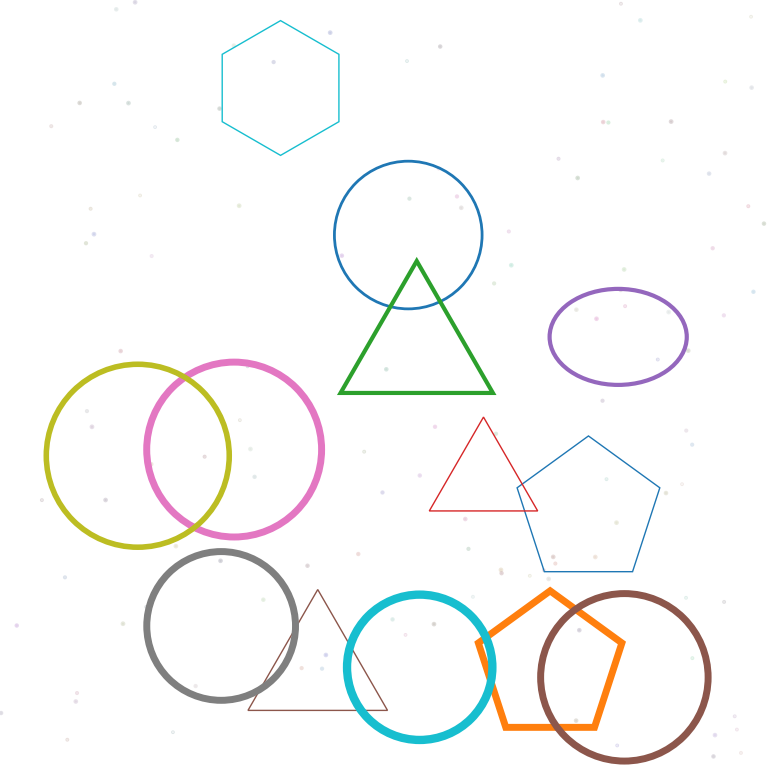[{"shape": "circle", "thickness": 1, "radius": 0.48, "center": [0.53, 0.695]}, {"shape": "pentagon", "thickness": 0.5, "radius": 0.49, "center": [0.764, 0.336]}, {"shape": "pentagon", "thickness": 2.5, "radius": 0.49, "center": [0.714, 0.135]}, {"shape": "triangle", "thickness": 1.5, "radius": 0.57, "center": [0.541, 0.547]}, {"shape": "triangle", "thickness": 0.5, "radius": 0.41, "center": [0.628, 0.377]}, {"shape": "oval", "thickness": 1.5, "radius": 0.45, "center": [0.803, 0.562]}, {"shape": "triangle", "thickness": 0.5, "radius": 0.52, "center": [0.413, 0.13]}, {"shape": "circle", "thickness": 2.5, "radius": 0.54, "center": [0.811, 0.12]}, {"shape": "circle", "thickness": 2.5, "radius": 0.57, "center": [0.304, 0.416]}, {"shape": "circle", "thickness": 2.5, "radius": 0.48, "center": [0.287, 0.187]}, {"shape": "circle", "thickness": 2, "radius": 0.59, "center": [0.179, 0.408]}, {"shape": "hexagon", "thickness": 0.5, "radius": 0.44, "center": [0.364, 0.886]}, {"shape": "circle", "thickness": 3, "radius": 0.47, "center": [0.545, 0.133]}]